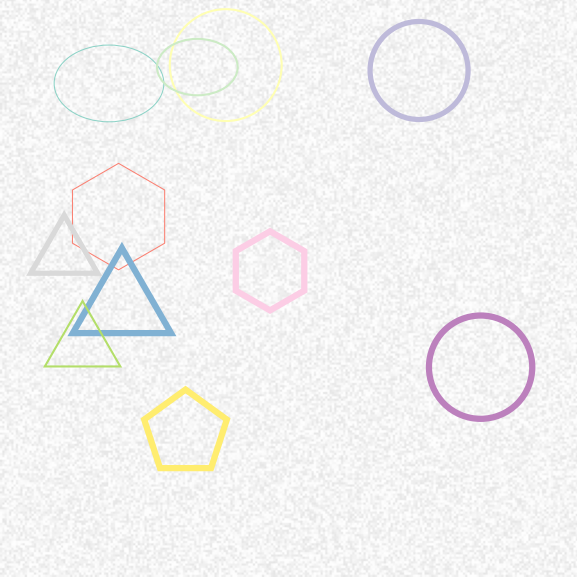[{"shape": "oval", "thickness": 0.5, "radius": 0.47, "center": [0.189, 0.855]}, {"shape": "circle", "thickness": 1, "radius": 0.48, "center": [0.391, 0.886]}, {"shape": "circle", "thickness": 2.5, "radius": 0.42, "center": [0.726, 0.877]}, {"shape": "hexagon", "thickness": 0.5, "radius": 0.46, "center": [0.205, 0.624]}, {"shape": "triangle", "thickness": 3, "radius": 0.49, "center": [0.211, 0.471]}, {"shape": "triangle", "thickness": 1, "radius": 0.38, "center": [0.143, 0.402]}, {"shape": "hexagon", "thickness": 3, "radius": 0.34, "center": [0.468, 0.53]}, {"shape": "triangle", "thickness": 2.5, "radius": 0.34, "center": [0.111, 0.56]}, {"shape": "circle", "thickness": 3, "radius": 0.45, "center": [0.832, 0.363]}, {"shape": "oval", "thickness": 1, "radius": 0.35, "center": [0.342, 0.883]}, {"shape": "pentagon", "thickness": 3, "radius": 0.38, "center": [0.321, 0.249]}]